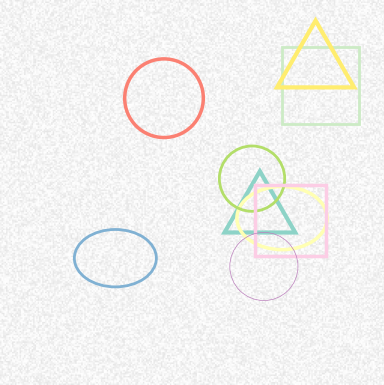[{"shape": "triangle", "thickness": 3, "radius": 0.53, "center": [0.675, 0.449]}, {"shape": "oval", "thickness": 2.5, "radius": 0.59, "center": [0.733, 0.434]}, {"shape": "circle", "thickness": 2.5, "radius": 0.51, "center": [0.426, 0.745]}, {"shape": "oval", "thickness": 2, "radius": 0.53, "center": [0.3, 0.329]}, {"shape": "circle", "thickness": 2, "radius": 0.42, "center": [0.655, 0.536]}, {"shape": "square", "thickness": 2.5, "radius": 0.47, "center": [0.754, 0.427]}, {"shape": "circle", "thickness": 0.5, "radius": 0.44, "center": [0.685, 0.308]}, {"shape": "square", "thickness": 2, "radius": 0.5, "center": [0.831, 0.777]}, {"shape": "triangle", "thickness": 3, "radius": 0.58, "center": [0.82, 0.831]}]